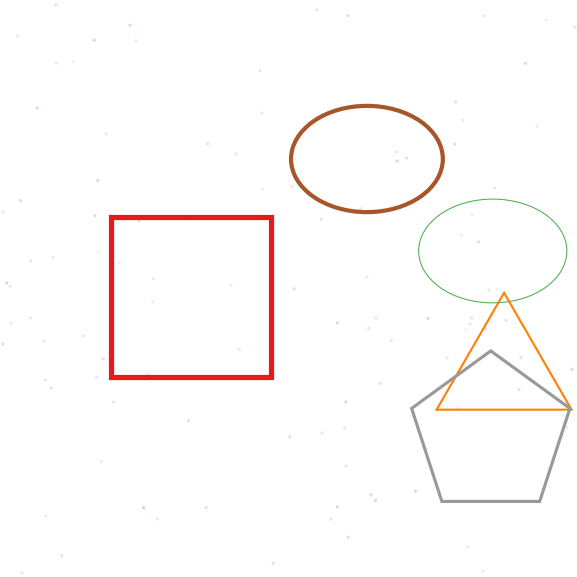[{"shape": "square", "thickness": 2.5, "radius": 0.69, "center": [0.331, 0.485]}, {"shape": "oval", "thickness": 0.5, "radius": 0.64, "center": [0.853, 0.565]}, {"shape": "triangle", "thickness": 1, "radius": 0.67, "center": [0.873, 0.357]}, {"shape": "oval", "thickness": 2, "radius": 0.66, "center": [0.635, 0.724]}, {"shape": "pentagon", "thickness": 1.5, "radius": 0.72, "center": [0.85, 0.247]}]